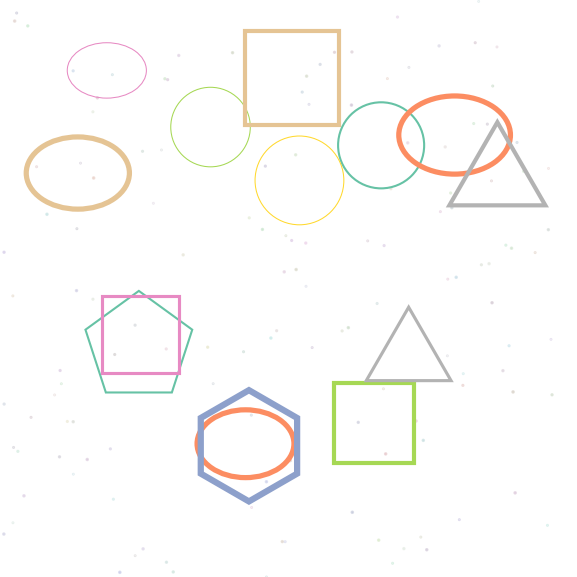[{"shape": "circle", "thickness": 1, "radius": 0.37, "center": [0.66, 0.747]}, {"shape": "pentagon", "thickness": 1, "radius": 0.49, "center": [0.24, 0.398]}, {"shape": "oval", "thickness": 2.5, "radius": 0.48, "center": [0.787, 0.765]}, {"shape": "oval", "thickness": 2.5, "radius": 0.42, "center": [0.425, 0.231]}, {"shape": "hexagon", "thickness": 3, "radius": 0.48, "center": [0.431, 0.227]}, {"shape": "square", "thickness": 1.5, "radius": 0.33, "center": [0.243, 0.42]}, {"shape": "oval", "thickness": 0.5, "radius": 0.34, "center": [0.185, 0.877]}, {"shape": "circle", "thickness": 0.5, "radius": 0.34, "center": [0.365, 0.779]}, {"shape": "square", "thickness": 2, "radius": 0.35, "center": [0.648, 0.267]}, {"shape": "circle", "thickness": 0.5, "radius": 0.38, "center": [0.519, 0.687]}, {"shape": "square", "thickness": 2, "radius": 0.41, "center": [0.506, 0.864]}, {"shape": "oval", "thickness": 2.5, "radius": 0.45, "center": [0.135, 0.7]}, {"shape": "triangle", "thickness": 1.5, "radius": 0.42, "center": [0.708, 0.382]}, {"shape": "triangle", "thickness": 2, "radius": 0.48, "center": [0.861, 0.692]}]